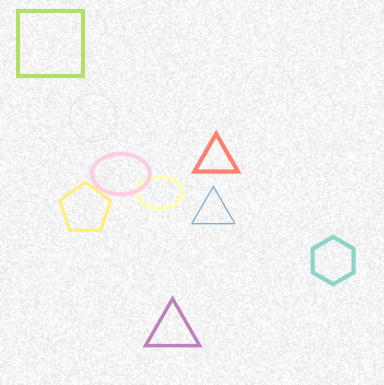[{"shape": "hexagon", "thickness": 3, "radius": 0.31, "center": [0.865, 0.323]}, {"shape": "oval", "thickness": 2.5, "radius": 0.3, "center": [0.414, 0.499]}, {"shape": "triangle", "thickness": 3, "radius": 0.33, "center": [0.562, 0.587]}, {"shape": "triangle", "thickness": 1, "radius": 0.32, "center": [0.554, 0.451]}, {"shape": "square", "thickness": 3, "radius": 0.42, "center": [0.13, 0.886]}, {"shape": "oval", "thickness": 3, "radius": 0.37, "center": [0.314, 0.548]}, {"shape": "triangle", "thickness": 2.5, "radius": 0.41, "center": [0.448, 0.143]}, {"shape": "circle", "thickness": 0.5, "radius": 0.31, "center": [0.243, 0.695]}, {"shape": "pentagon", "thickness": 2, "radius": 0.35, "center": [0.221, 0.458]}]